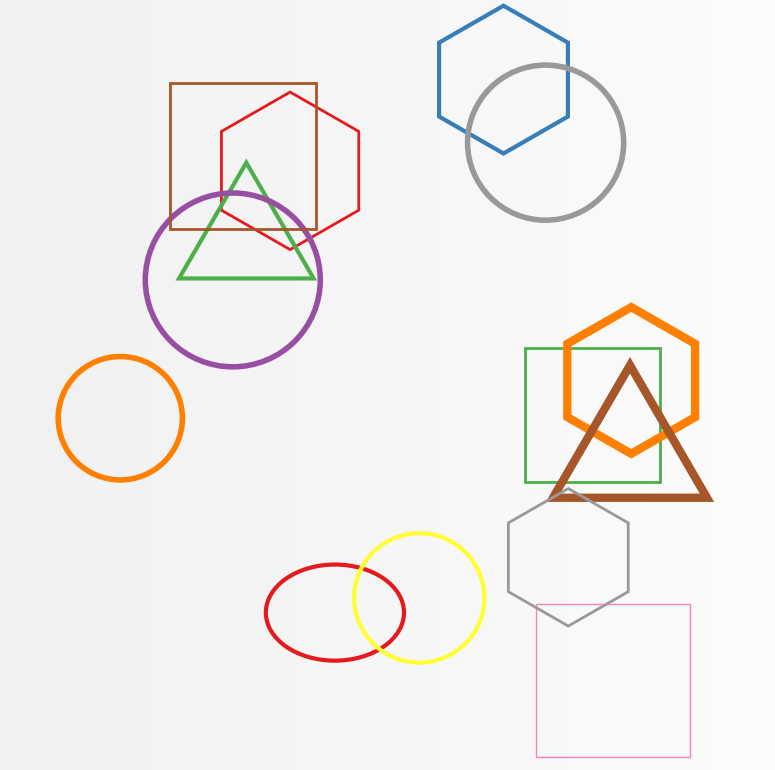[{"shape": "hexagon", "thickness": 1, "radius": 0.51, "center": [0.374, 0.778]}, {"shape": "oval", "thickness": 1.5, "radius": 0.45, "center": [0.432, 0.204]}, {"shape": "hexagon", "thickness": 1.5, "radius": 0.48, "center": [0.65, 0.897]}, {"shape": "triangle", "thickness": 1.5, "radius": 0.5, "center": [0.318, 0.688]}, {"shape": "square", "thickness": 1, "radius": 0.44, "center": [0.765, 0.461]}, {"shape": "circle", "thickness": 2, "radius": 0.56, "center": [0.3, 0.636]}, {"shape": "hexagon", "thickness": 3, "radius": 0.48, "center": [0.814, 0.506]}, {"shape": "circle", "thickness": 2, "radius": 0.4, "center": [0.155, 0.457]}, {"shape": "circle", "thickness": 1.5, "radius": 0.42, "center": [0.541, 0.224]}, {"shape": "square", "thickness": 1, "radius": 0.47, "center": [0.314, 0.797]}, {"shape": "triangle", "thickness": 3, "radius": 0.57, "center": [0.813, 0.411]}, {"shape": "square", "thickness": 0.5, "radius": 0.5, "center": [0.791, 0.116]}, {"shape": "hexagon", "thickness": 1, "radius": 0.45, "center": [0.733, 0.276]}, {"shape": "circle", "thickness": 2, "radius": 0.5, "center": [0.704, 0.815]}]